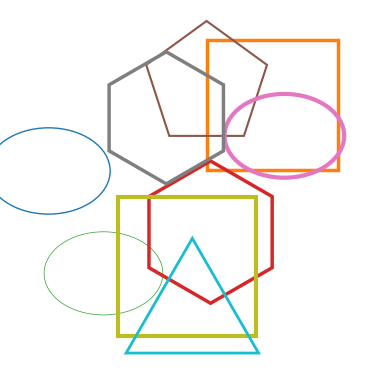[{"shape": "oval", "thickness": 1, "radius": 0.8, "center": [0.126, 0.556]}, {"shape": "square", "thickness": 2.5, "radius": 0.85, "center": [0.708, 0.727]}, {"shape": "oval", "thickness": 0.5, "radius": 0.77, "center": [0.269, 0.29]}, {"shape": "hexagon", "thickness": 2.5, "radius": 0.92, "center": [0.547, 0.397]}, {"shape": "pentagon", "thickness": 1.5, "radius": 0.82, "center": [0.537, 0.78]}, {"shape": "oval", "thickness": 3, "radius": 0.78, "center": [0.739, 0.647]}, {"shape": "hexagon", "thickness": 2.5, "radius": 0.86, "center": [0.432, 0.694]}, {"shape": "square", "thickness": 3, "radius": 0.9, "center": [0.485, 0.308]}, {"shape": "triangle", "thickness": 2, "radius": 0.99, "center": [0.5, 0.182]}]